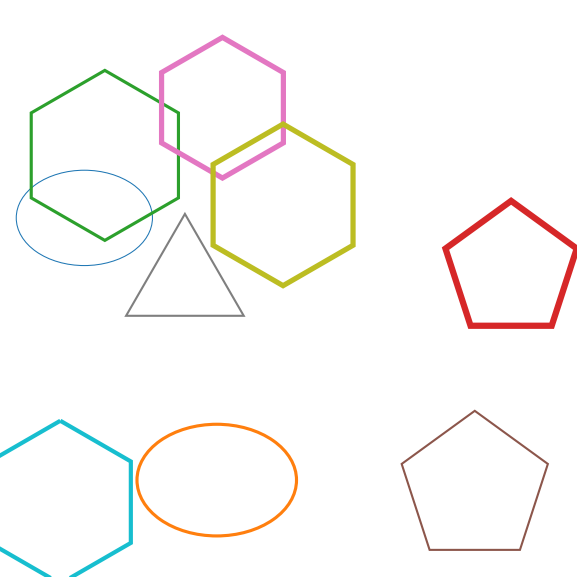[{"shape": "oval", "thickness": 0.5, "radius": 0.59, "center": [0.146, 0.622]}, {"shape": "oval", "thickness": 1.5, "radius": 0.69, "center": [0.375, 0.168]}, {"shape": "hexagon", "thickness": 1.5, "radius": 0.74, "center": [0.182, 0.73]}, {"shape": "pentagon", "thickness": 3, "radius": 0.6, "center": [0.885, 0.532]}, {"shape": "pentagon", "thickness": 1, "radius": 0.67, "center": [0.822, 0.155]}, {"shape": "hexagon", "thickness": 2.5, "radius": 0.61, "center": [0.385, 0.813]}, {"shape": "triangle", "thickness": 1, "radius": 0.59, "center": [0.32, 0.511]}, {"shape": "hexagon", "thickness": 2.5, "radius": 0.7, "center": [0.49, 0.644]}, {"shape": "hexagon", "thickness": 2, "radius": 0.7, "center": [0.104, 0.13]}]